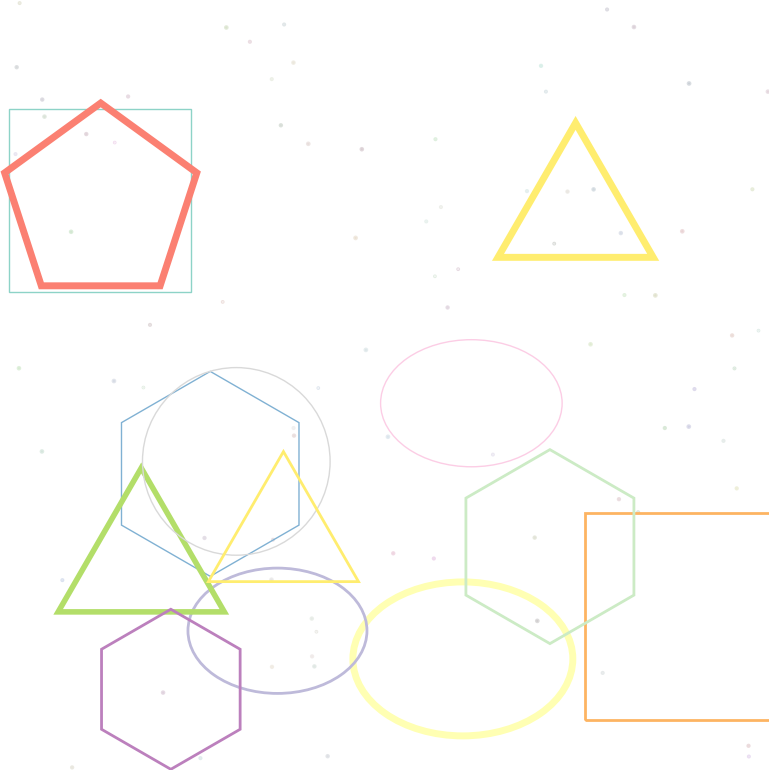[{"shape": "square", "thickness": 0.5, "radius": 0.59, "center": [0.13, 0.74]}, {"shape": "oval", "thickness": 2.5, "radius": 0.71, "center": [0.601, 0.144]}, {"shape": "oval", "thickness": 1, "radius": 0.58, "center": [0.36, 0.181]}, {"shape": "pentagon", "thickness": 2.5, "radius": 0.66, "center": [0.131, 0.735]}, {"shape": "hexagon", "thickness": 0.5, "radius": 0.67, "center": [0.273, 0.385]}, {"shape": "square", "thickness": 1, "radius": 0.67, "center": [0.893, 0.199]}, {"shape": "triangle", "thickness": 2, "radius": 0.62, "center": [0.183, 0.268]}, {"shape": "oval", "thickness": 0.5, "radius": 0.59, "center": [0.612, 0.476]}, {"shape": "circle", "thickness": 0.5, "radius": 0.61, "center": [0.307, 0.401]}, {"shape": "hexagon", "thickness": 1, "radius": 0.52, "center": [0.222, 0.105]}, {"shape": "hexagon", "thickness": 1, "radius": 0.63, "center": [0.714, 0.29]}, {"shape": "triangle", "thickness": 1, "radius": 0.56, "center": [0.368, 0.301]}, {"shape": "triangle", "thickness": 2.5, "radius": 0.58, "center": [0.748, 0.724]}]